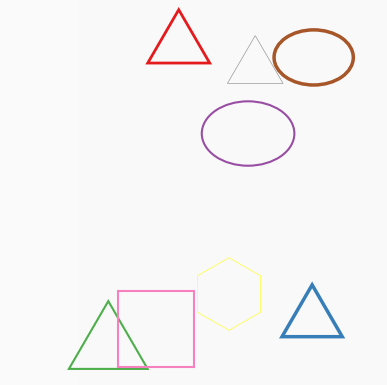[{"shape": "triangle", "thickness": 2, "radius": 0.46, "center": [0.461, 0.882]}, {"shape": "triangle", "thickness": 2.5, "radius": 0.45, "center": [0.806, 0.17]}, {"shape": "triangle", "thickness": 1.5, "radius": 0.59, "center": [0.279, 0.1]}, {"shape": "oval", "thickness": 1.5, "radius": 0.6, "center": [0.64, 0.653]}, {"shape": "hexagon", "thickness": 0.5, "radius": 0.47, "center": [0.591, 0.236]}, {"shape": "oval", "thickness": 2.5, "radius": 0.51, "center": [0.81, 0.851]}, {"shape": "square", "thickness": 1.5, "radius": 0.49, "center": [0.402, 0.145]}, {"shape": "triangle", "thickness": 0.5, "radius": 0.41, "center": [0.659, 0.825]}]